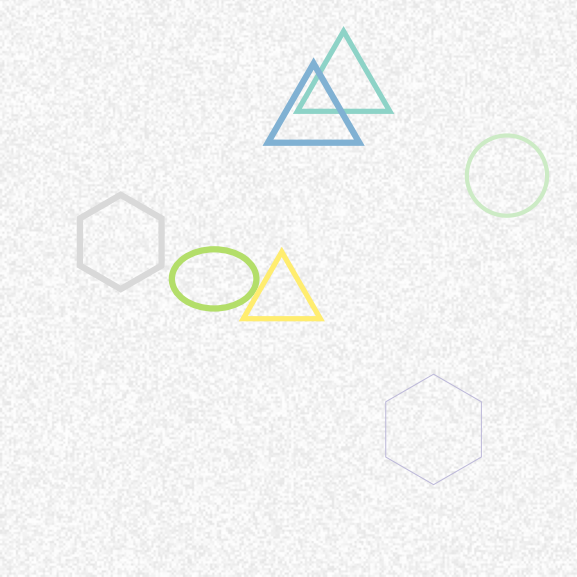[{"shape": "triangle", "thickness": 2.5, "radius": 0.46, "center": [0.595, 0.853]}, {"shape": "hexagon", "thickness": 0.5, "radius": 0.48, "center": [0.751, 0.256]}, {"shape": "triangle", "thickness": 3, "radius": 0.46, "center": [0.543, 0.798]}, {"shape": "oval", "thickness": 3, "radius": 0.37, "center": [0.371, 0.516]}, {"shape": "hexagon", "thickness": 3, "radius": 0.41, "center": [0.209, 0.58]}, {"shape": "circle", "thickness": 2, "radius": 0.35, "center": [0.878, 0.695]}, {"shape": "triangle", "thickness": 2.5, "radius": 0.39, "center": [0.488, 0.486]}]